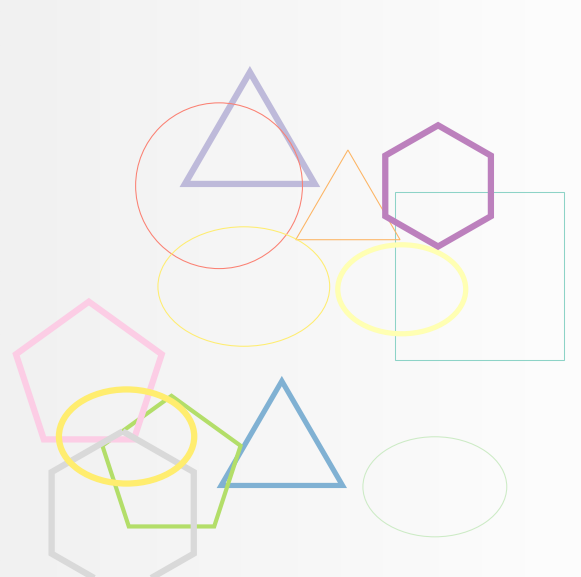[{"shape": "square", "thickness": 0.5, "radius": 0.73, "center": [0.826, 0.522]}, {"shape": "oval", "thickness": 2.5, "radius": 0.55, "center": [0.691, 0.498]}, {"shape": "triangle", "thickness": 3, "radius": 0.65, "center": [0.43, 0.745]}, {"shape": "circle", "thickness": 0.5, "radius": 0.72, "center": [0.377, 0.678]}, {"shape": "triangle", "thickness": 2.5, "radius": 0.6, "center": [0.485, 0.219]}, {"shape": "triangle", "thickness": 0.5, "radius": 0.52, "center": [0.599, 0.636]}, {"shape": "pentagon", "thickness": 2, "radius": 0.62, "center": [0.295, 0.189]}, {"shape": "pentagon", "thickness": 3, "radius": 0.66, "center": [0.153, 0.345]}, {"shape": "hexagon", "thickness": 3, "radius": 0.71, "center": [0.211, 0.111]}, {"shape": "hexagon", "thickness": 3, "radius": 0.52, "center": [0.754, 0.677]}, {"shape": "oval", "thickness": 0.5, "radius": 0.62, "center": [0.748, 0.156]}, {"shape": "oval", "thickness": 3, "radius": 0.58, "center": [0.218, 0.243]}, {"shape": "oval", "thickness": 0.5, "radius": 0.74, "center": [0.419, 0.503]}]